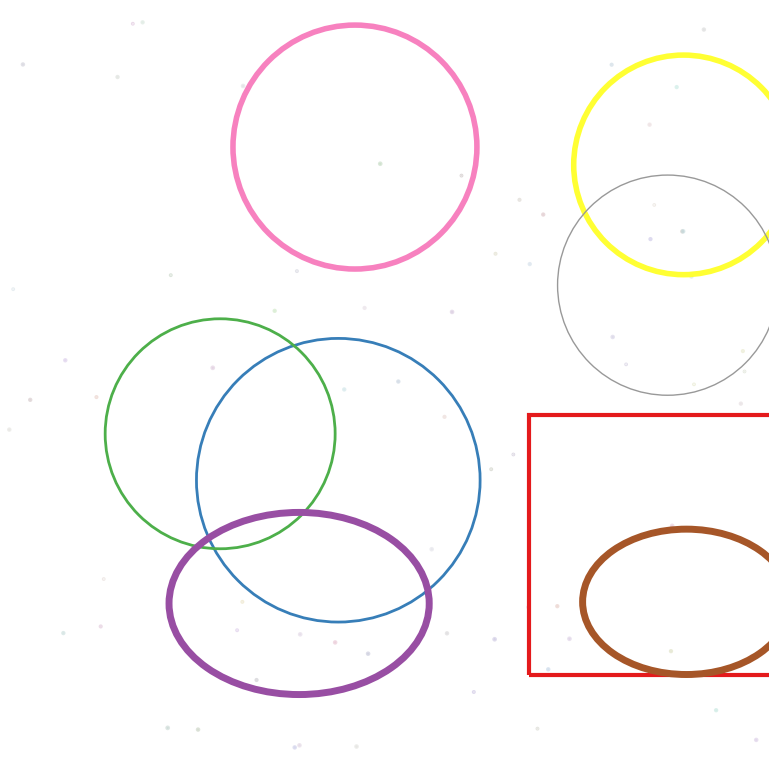[{"shape": "square", "thickness": 1.5, "radius": 0.84, "center": [0.856, 0.292]}, {"shape": "circle", "thickness": 1, "radius": 0.92, "center": [0.439, 0.376]}, {"shape": "circle", "thickness": 1, "radius": 0.75, "center": [0.286, 0.437]}, {"shape": "oval", "thickness": 2.5, "radius": 0.84, "center": [0.388, 0.216]}, {"shape": "circle", "thickness": 2, "radius": 0.71, "center": [0.888, 0.786]}, {"shape": "oval", "thickness": 2.5, "radius": 0.67, "center": [0.891, 0.218]}, {"shape": "circle", "thickness": 2, "radius": 0.79, "center": [0.461, 0.809]}, {"shape": "circle", "thickness": 0.5, "radius": 0.71, "center": [0.867, 0.63]}]